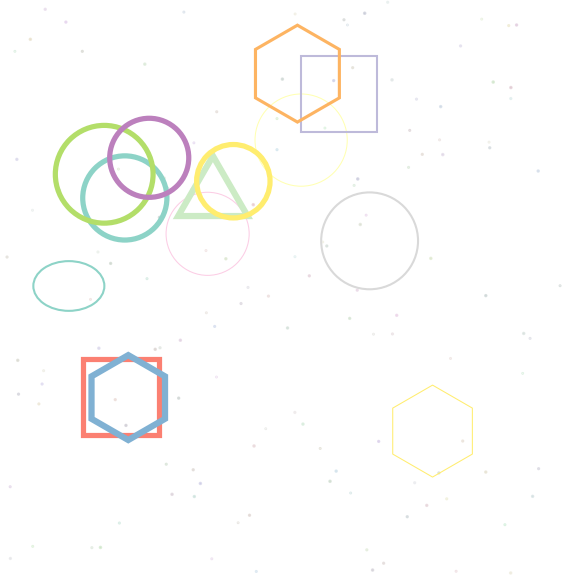[{"shape": "circle", "thickness": 2.5, "radius": 0.36, "center": [0.216, 0.656]}, {"shape": "oval", "thickness": 1, "radius": 0.31, "center": [0.119, 0.504]}, {"shape": "circle", "thickness": 0.5, "radius": 0.4, "center": [0.521, 0.757]}, {"shape": "square", "thickness": 1, "radius": 0.33, "center": [0.586, 0.837]}, {"shape": "square", "thickness": 2.5, "radius": 0.33, "center": [0.21, 0.312]}, {"shape": "hexagon", "thickness": 3, "radius": 0.37, "center": [0.222, 0.311]}, {"shape": "hexagon", "thickness": 1.5, "radius": 0.42, "center": [0.515, 0.872]}, {"shape": "circle", "thickness": 2.5, "radius": 0.42, "center": [0.18, 0.697]}, {"shape": "circle", "thickness": 0.5, "radius": 0.36, "center": [0.36, 0.594]}, {"shape": "circle", "thickness": 1, "radius": 0.42, "center": [0.64, 0.582]}, {"shape": "circle", "thickness": 2.5, "radius": 0.34, "center": [0.258, 0.726]}, {"shape": "triangle", "thickness": 3, "radius": 0.35, "center": [0.369, 0.66]}, {"shape": "hexagon", "thickness": 0.5, "radius": 0.4, "center": [0.749, 0.253]}, {"shape": "circle", "thickness": 2.5, "radius": 0.32, "center": [0.404, 0.685]}]